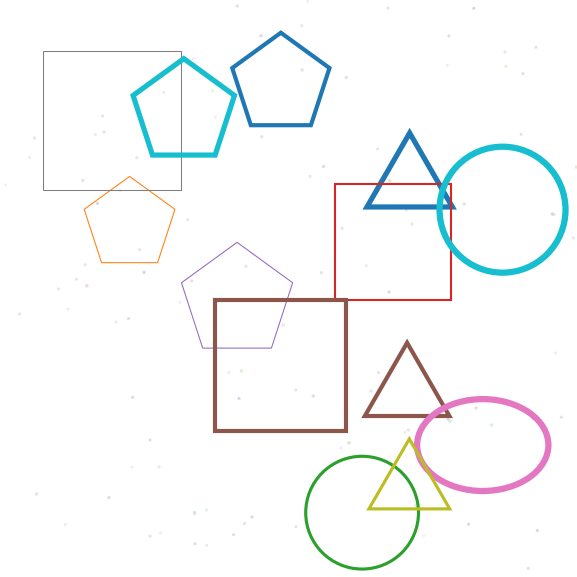[{"shape": "pentagon", "thickness": 2, "radius": 0.44, "center": [0.486, 0.854]}, {"shape": "triangle", "thickness": 2.5, "radius": 0.43, "center": [0.709, 0.683]}, {"shape": "pentagon", "thickness": 0.5, "radius": 0.41, "center": [0.224, 0.611]}, {"shape": "circle", "thickness": 1.5, "radius": 0.49, "center": [0.627, 0.111]}, {"shape": "square", "thickness": 1, "radius": 0.5, "center": [0.68, 0.579]}, {"shape": "pentagon", "thickness": 0.5, "radius": 0.51, "center": [0.411, 0.478]}, {"shape": "square", "thickness": 2, "radius": 0.57, "center": [0.485, 0.366]}, {"shape": "triangle", "thickness": 2, "radius": 0.42, "center": [0.705, 0.321]}, {"shape": "oval", "thickness": 3, "radius": 0.57, "center": [0.836, 0.228]}, {"shape": "square", "thickness": 0.5, "radius": 0.6, "center": [0.194, 0.791]}, {"shape": "triangle", "thickness": 1.5, "radius": 0.4, "center": [0.709, 0.158]}, {"shape": "pentagon", "thickness": 2.5, "radius": 0.46, "center": [0.318, 0.805]}, {"shape": "circle", "thickness": 3, "radius": 0.55, "center": [0.87, 0.636]}]